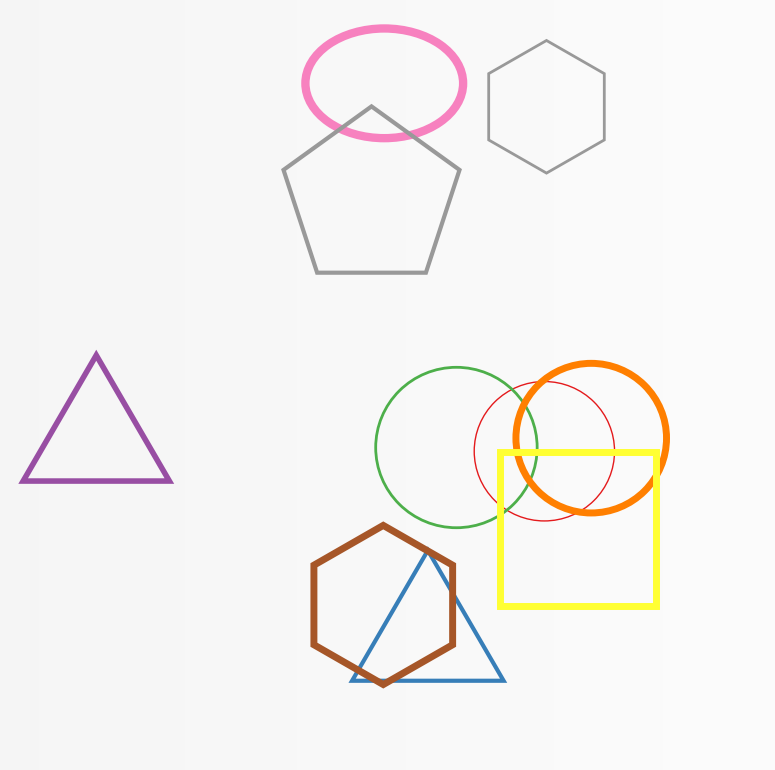[{"shape": "circle", "thickness": 0.5, "radius": 0.45, "center": [0.702, 0.414]}, {"shape": "triangle", "thickness": 1.5, "radius": 0.56, "center": [0.552, 0.172]}, {"shape": "circle", "thickness": 1, "radius": 0.52, "center": [0.589, 0.419]}, {"shape": "triangle", "thickness": 2, "radius": 0.54, "center": [0.124, 0.43]}, {"shape": "circle", "thickness": 2.5, "radius": 0.49, "center": [0.763, 0.431]}, {"shape": "square", "thickness": 2.5, "radius": 0.5, "center": [0.746, 0.313]}, {"shape": "hexagon", "thickness": 2.5, "radius": 0.52, "center": [0.495, 0.214]}, {"shape": "oval", "thickness": 3, "radius": 0.51, "center": [0.496, 0.892]}, {"shape": "pentagon", "thickness": 1.5, "radius": 0.6, "center": [0.479, 0.742]}, {"shape": "hexagon", "thickness": 1, "radius": 0.43, "center": [0.705, 0.861]}]